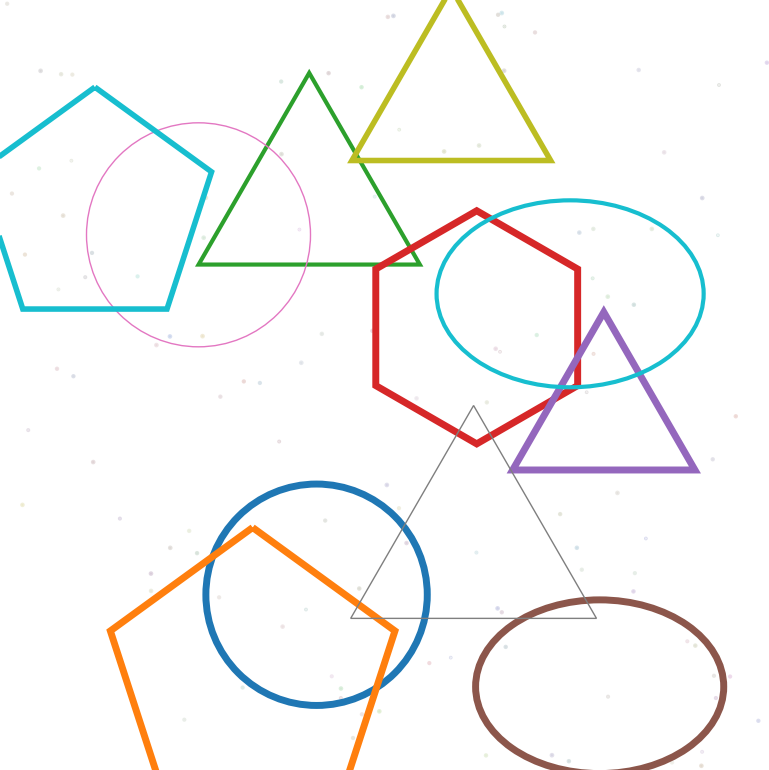[{"shape": "circle", "thickness": 2.5, "radius": 0.72, "center": [0.411, 0.228]}, {"shape": "pentagon", "thickness": 2.5, "radius": 0.97, "center": [0.328, 0.121]}, {"shape": "triangle", "thickness": 1.5, "radius": 0.83, "center": [0.402, 0.739]}, {"shape": "hexagon", "thickness": 2.5, "radius": 0.76, "center": [0.619, 0.575]}, {"shape": "triangle", "thickness": 2.5, "radius": 0.68, "center": [0.784, 0.458]}, {"shape": "oval", "thickness": 2.5, "radius": 0.81, "center": [0.779, 0.108]}, {"shape": "circle", "thickness": 0.5, "radius": 0.73, "center": [0.258, 0.695]}, {"shape": "triangle", "thickness": 0.5, "radius": 0.92, "center": [0.615, 0.289]}, {"shape": "triangle", "thickness": 2, "radius": 0.74, "center": [0.586, 0.866]}, {"shape": "oval", "thickness": 1.5, "radius": 0.87, "center": [0.74, 0.618]}, {"shape": "pentagon", "thickness": 2, "radius": 0.8, "center": [0.123, 0.728]}]